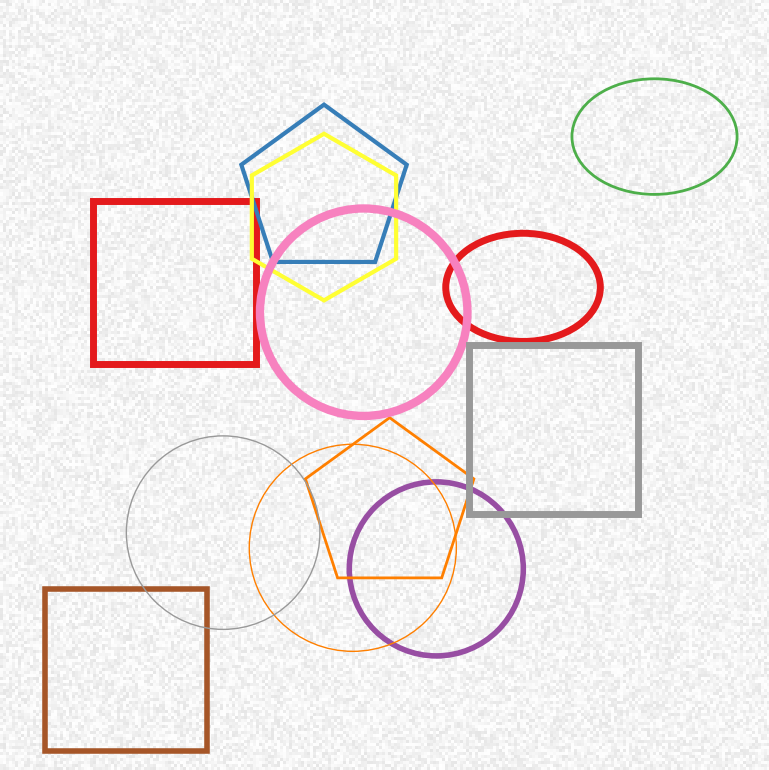[{"shape": "oval", "thickness": 2.5, "radius": 0.5, "center": [0.679, 0.627]}, {"shape": "square", "thickness": 2.5, "radius": 0.53, "center": [0.227, 0.634]}, {"shape": "pentagon", "thickness": 1.5, "radius": 0.56, "center": [0.421, 0.751]}, {"shape": "oval", "thickness": 1, "radius": 0.54, "center": [0.85, 0.823]}, {"shape": "circle", "thickness": 2, "radius": 0.57, "center": [0.567, 0.261]}, {"shape": "pentagon", "thickness": 1, "radius": 0.58, "center": [0.506, 0.343]}, {"shape": "circle", "thickness": 0.5, "radius": 0.67, "center": [0.458, 0.289]}, {"shape": "hexagon", "thickness": 1.5, "radius": 0.54, "center": [0.421, 0.718]}, {"shape": "square", "thickness": 2, "radius": 0.53, "center": [0.164, 0.13]}, {"shape": "circle", "thickness": 3, "radius": 0.67, "center": [0.472, 0.595]}, {"shape": "circle", "thickness": 0.5, "radius": 0.63, "center": [0.29, 0.308]}, {"shape": "square", "thickness": 2.5, "radius": 0.55, "center": [0.719, 0.442]}]